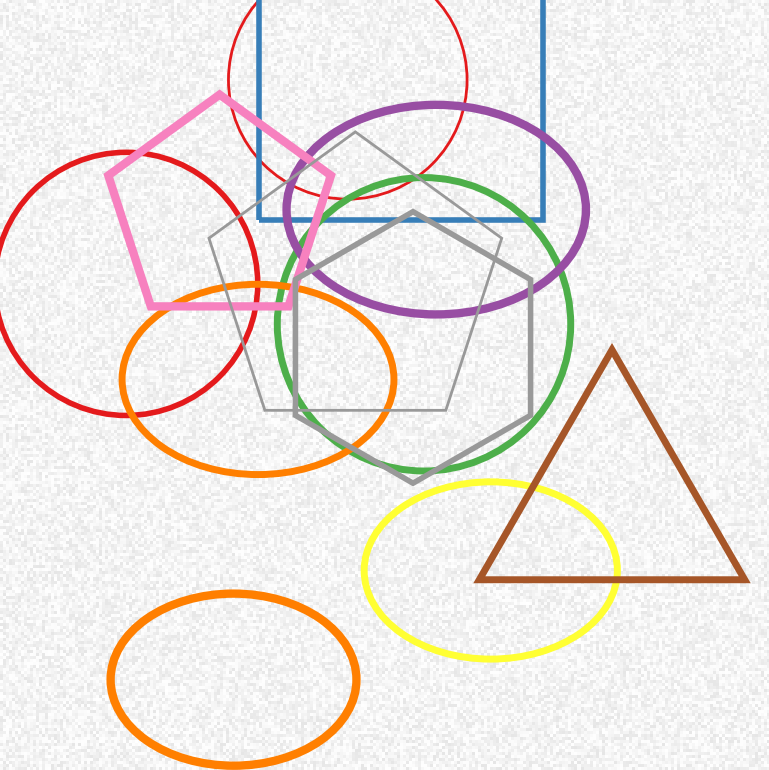[{"shape": "circle", "thickness": 2, "radius": 0.85, "center": [0.164, 0.631]}, {"shape": "circle", "thickness": 1, "radius": 0.77, "center": [0.452, 0.896]}, {"shape": "square", "thickness": 2, "radius": 0.92, "center": [0.521, 0.898]}, {"shape": "circle", "thickness": 2.5, "radius": 0.95, "center": [0.551, 0.579]}, {"shape": "oval", "thickness": 3, "radius": 0.97, "center": [0.567, 0.728]}, {"shape": "oval", "thickness": 2.5, "radius": 0.88, "center": [0.335, 0.507]}, {"shape": "oval", "thickness": 3, "radius": 0.8, "center": [0.303, 0.117]}, {"shape": "oval", "thickness": 2.5, "radius": 0.82, "center": [0.637, 0.259]}, {"shape": "triangle", "thickness": 2.5, "radius": 1.0, "center": [0.795, 0.347]}, {"shape": "pentagon", "thickness": 3, "radius": 0.76, "center": [0.285, 0.725]}, {"shape": "hexagon", "thickness": 2, "radius": 0.88, "center": [0.536, 0.549]}, {"shape": "pentagon", "thickness": 1, "radius": 1.0, "center": [0.461, 0.629]}]